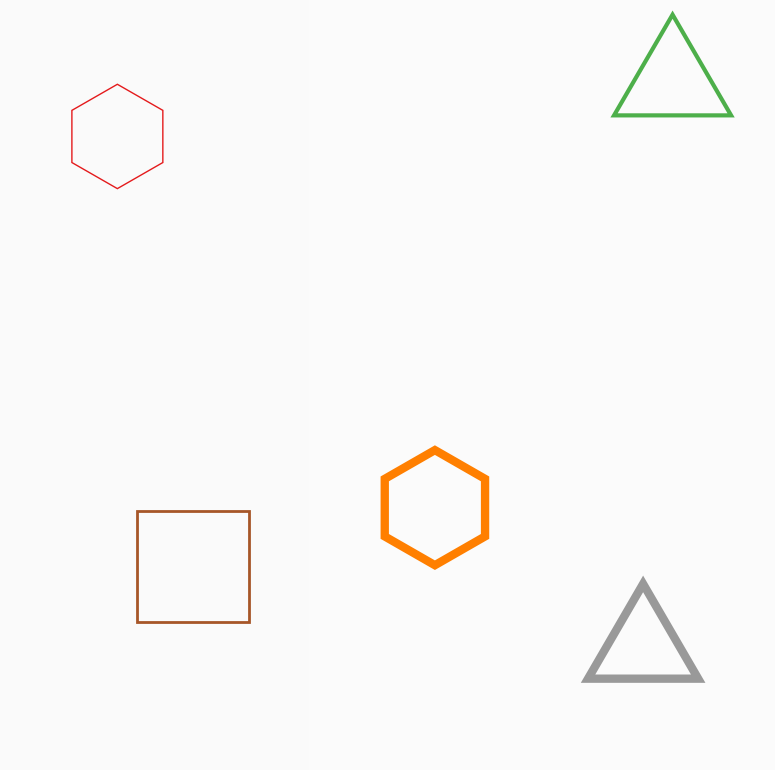[{"shape": "hexagon", "thickness": 0.5, "radius": 0.34, "center": [0.151, 0.823]}, {"shape": "triangle", "thickness": 1.5, "radius": 0.44, "center": [0.868, 0.894]}, {"shape": "hexagon", "thickness": 3, "radius": 0.37, "center": [0.561, 0.341]}, {"shape": "square", "thickness": 1, "radius": 0.36, "center": [0.249, 0.264]}, {"shape": "triangle", "thickness": 3, "radius": 0.41, "center": [0.83, 0.16]}]